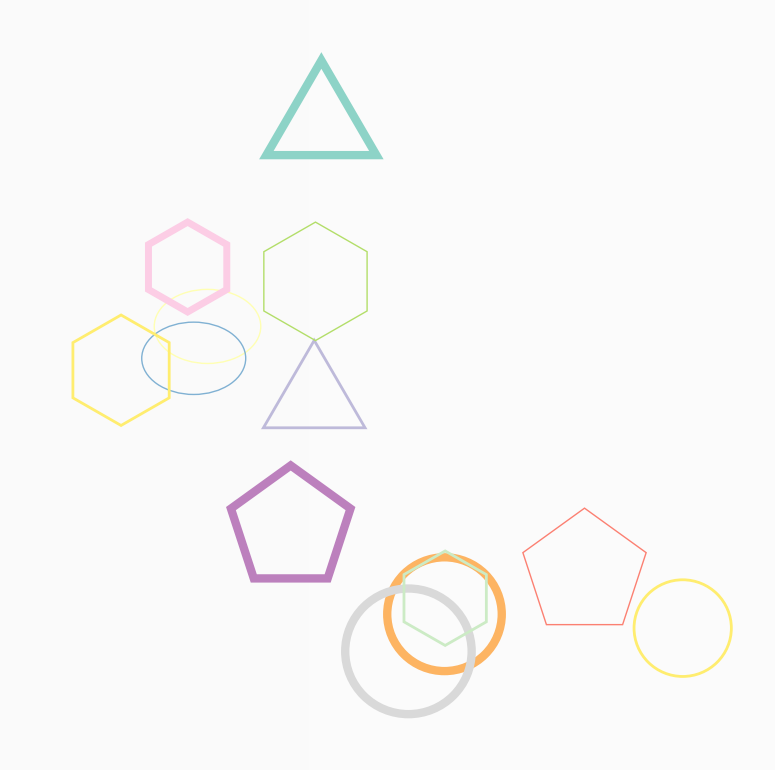[{"shape": "triangle", "thickness": 3, "radius": 0.41, "center": [0.415, 0.84]}, {"shape": "oval", "thickness": 0.5, "radius": 0.34, "center": [0.268, 0.576]}, {"shape": "triangle", "thickness": 1, "radius": 0.38, "center": [0.405, 0.482]}, {"shape": "pentagon", "thickness": 0.5, "radius": 0.42, "center": [0.754, 0.256]}, {"shape": "oval", "thickness": 0.5, "radius": 0.34, "center": [0.25, 0.535]}, {"shape": "circle", "thickness": 3, "radius": 0.37, "center": [0.574, 0.202]}, {"shape": "hexagon", "thickness": 0.5, "radius": 0.38, "center": [0.407, 0.635]}, {"shape": "hexagon", "thickness": 2.5, "radius": 0.29, "center": [0.242, 0.653]}, {"shape": "circle", "thickness": 3, "radius": 0.41, "center": [0.527, 0.154]}, {"shape": "pentagon", "thickness": 3, "radius": 0.41, "center": [0.375, 0.314]}, {"shape": "hexagon", "thickness": 1, "radius": 0.31, "center": [0.574, 0.223]}, {"shape": "hexagon", "thickness": 1, "radius": 0.36, "center": [0.156, 0.519]}, {"shape": "circle", "thickness": 1, "radius": 0.31, "center": [0.881, 0.184]}]